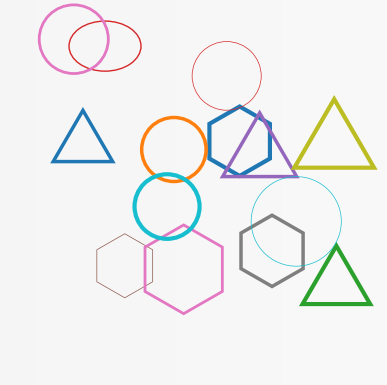[{"shape": "triangle", "thickness": 2.5, "radius": 0.44, "center": [0.214, 0.625]}, {"shape": "hexagon", "thickness": 3, "radius": 0.45, "center": [0.619, 0.633]}, {"shape": "circle", "thickness": 2.5, "radius": 0.42, "center": [0.449, 0.612]}, {"shape": "triangle", "thickness": 3, "radius": 0.5, "center": [0.868, 0.261]}, {"shape": "oval", "thickness": 1, "radius": 0.46, "center": [0.271, 0.88]}, {"shape": "circle", "thickness": 0.5, "radius": 0.45, "center": [0.585, 0.803]}, {"shape": "triangle", "thickness": 2.5, "radius": 0.55, "center": [0.67, 0.596]}, {"shape": "hexagon", "thickness": 0.5, "radius": 0.42, "center": [0.322, 0.31]}, {"shape": "circle", "thickness": 2, "radius": 0.45, "center": [0.19, 0.898]}, {"shape": "hexagon", "thickness": 2, "radius": 0.58, "center": [0.474, 0.301]}, {"shape": "hexagon", "thickness": 2.5, "radius": 0.46, "center": [0.702, 0.348]}, {"shape": "triangle", "thickness": 3, "radius": 0.59, "center": [0.862, 0.624]}, {"shape": "circle", "thickness": 0.5, "radius": 0.58, "center": [0.764, 0.425]}, {"shape": "circle", "thickness": 3, "radius": 0.42, "center": [0.431, 0.463]}]